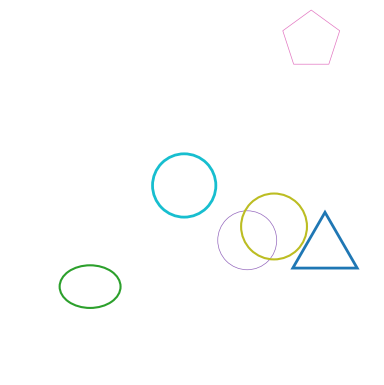[{"shape": "triangle", "thickness": 2, "radius": 0.48, "center": [0.844, 0.352]}, {"shape": "oval", "thickness": 1.5, "radius": 0.4, "center": [0.234, 0.256]}, {"shape": "circle", "thickness": 0.5, "radius": 0.38, "center": [0.642, 0.376]}, {"shape": "pentagon", "thickness": 0.5, "radius": 0.39, "center": [0.808, 0.896]}, {"shape": "circle", "thickness": 1.5, "radius": 0.43, "center": [0.712, 0.412]}, {"shape": "circle", "thickness": 2, "radius": 0.41, "center": [0.478, 0.518]}]